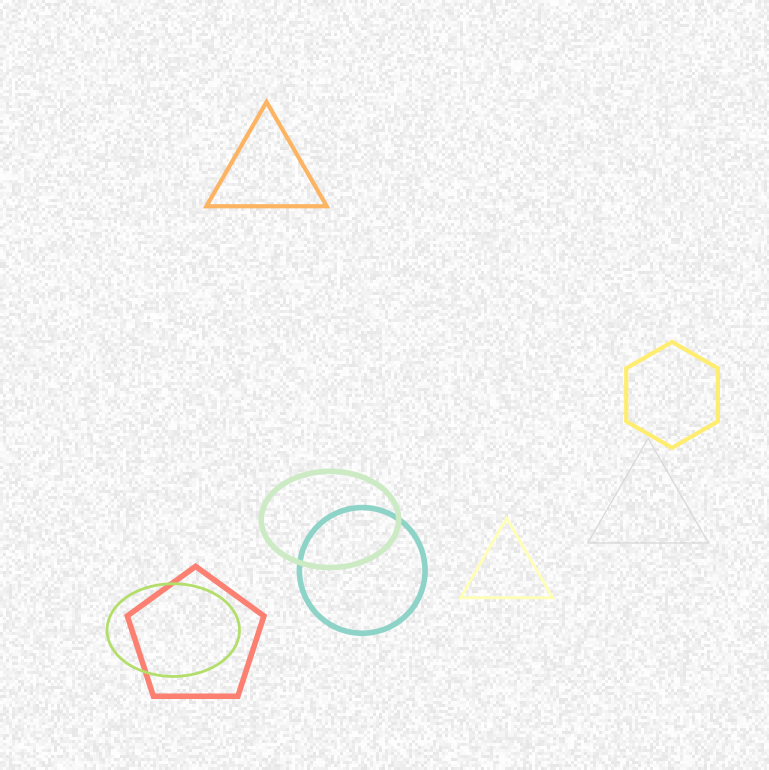[{"shape": "circle", "thickness": 2, "radius": 0.41, "center": [0.47, 0.259]}, {"shape": "triangle", "thickness": 1, "radius": 0.35, "center": [0.658, 0.258]}, {"shape": "pentagon", "thickness": 2, "radius": 0.47, "center": [0.254, 0.171]}, {"shape": "triangle", "thickness": 1.5, "radius": 0.45, "center": [0.346, 0.777]}, {"shape": "oval", "thickness": 1, "radius": 0.43, "center": [0.225, 0.182]}, {"shape": "triangle", "thickness": 0.5, "radius": 0.45, "center": [0.842, 0.34]}, {"shape": "oval", "thickness": 2, "radius": 0.45, "center": [0.429, 0.325]}, {"shape": "hexagon", "thickness": 1.5, "radius": 0.34, "center": [0.873, 0.487]}]